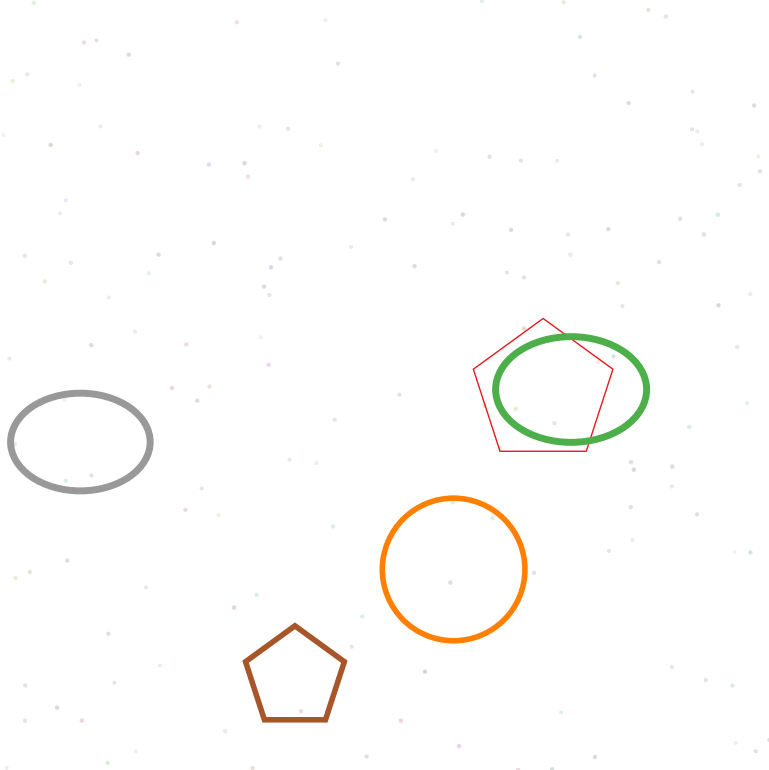[{"shape": "pentagon", "thickness": 0.5, "radius": 0.48, "center": [0.705, 0.491]}, {"shape": "oval", "thickness": 2.5, "radius": 0.49, "center": [0.742, 0.494]}, {"shape": "circle", "thickness": 2, "radius": 0.46, "center": [0.589, 0.26]}, {"shape": "pentagon", "thickness": 2, "radius": 0.34, "center": [0.383, 0.12]}, {"shape": "oval", "thickness": 2.5, "radius": 0.45, "center": [0.104, 0.426]}]